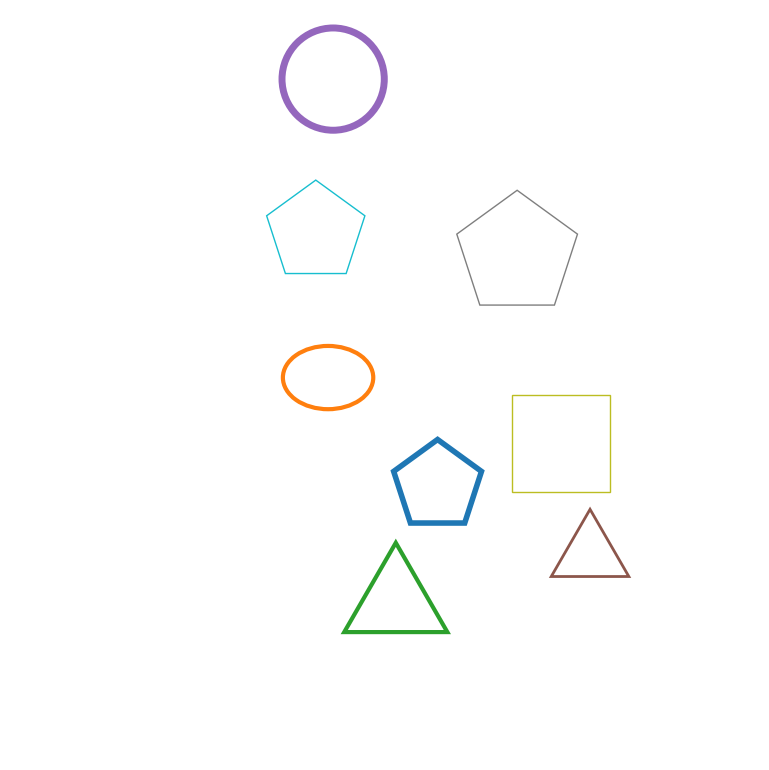[{"shape": "pentagon", "thickness": 2, "radius": 0.3, "center": [0.568, 0.369]}, {"shape": "oval", "thickness": 1.5, "radius": 0.29, "center": [0.426, 0.51]}, {"shape": "triangle", "thickness": 1.5, "radius": 0.39, "center": [0.514, 0.218]}, {"shape": "circle", "thickness": 2.5, "radius": 0.33, "center": [0.433, 0.897]}, {"shape": "triangle", "thickness": 1, "radius": 0.29, "center": [0.766, 0.28]}, {"shape": "pentagon", "thickness": 0.5, "radius": 0.41, "center": [0.672, 0.67]}, {"shape": "square", "thickness": 0.5, "radius": 0.32, "center": [0.729, 0.424]}, {"shape": "pentagon", "thickness": 0.5, "radius": 0.34, "center": [0.41, 0.699]}]